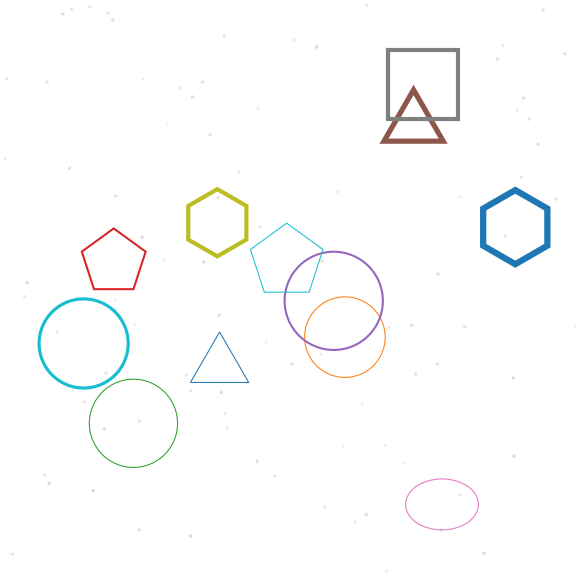[{"shape": "triangle", "thickness": 0.5, "radius": 0.29, "center": [0.38, 0.366]}, {"shape": "hexagon", "thickness": 3, "radius": 0.32, "center": [0.892, 0.606]}, {"shape": "circle", "thickness": 0.5, "radius": 0.35, "center": [0.597, 0.415]}, {"shape": "circle", "thickness": 0.5, "radius": 0.38, "center": [0.231, 0.266]}, {"shape": "pentagon", "thickness": 1, "radius": 0.29, "center": [0.197, 0.545]}, {"shape": "circle", "thickness": 1, "radius": 0.43, "center": [0.578, 0.478]}, {"shape": "triangle", "thickness": 2.5, "radius": 0.3, "center": [0.716, 0.784]}, {"shape": "oval", "thickness": 0.5, "radius": 0.32, "center": [0.765, 0.126]}, {"shape": "square", "thickness": 2, "radius": 0.3, "center": [0.732, 0.853]}, {"shape": "hexagon", "thickness": 2, "radius": 0.29, "center": [0.376, 0.613]}, {"shape": "circle", "thickness": 1.5, "radius": 0.39, "center": [0.145, 0.404]}, {"shape": "pentagon", "thickness": 0.5, "radius": 0.33, "center": [0.496, 0.547]}]